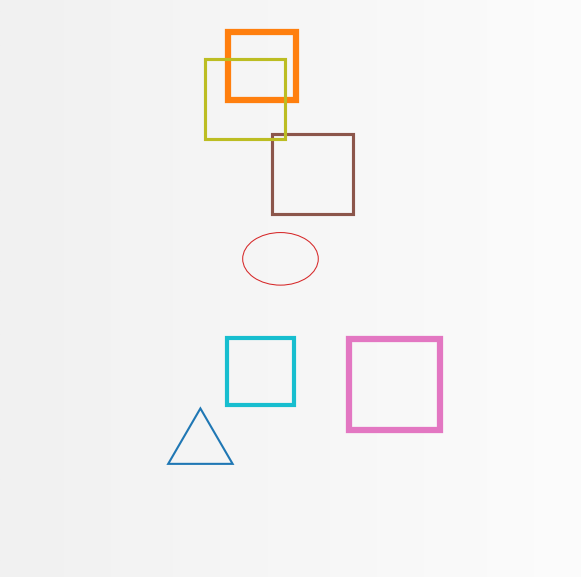[{"shape": "triangle", "thickness": 1, "radius": 0.32, "center": [0.345, 0.228]}, {"shape": "square", "thickness": 3, "radius": 0.29, "center": [0.45, 0.885]}, {"shape": "oval", "thickness": 0.5, "radius": 0.33, "center": [0.483, 0.551]}, {"shape": "square", "thickness": 1.5, "radius": 0.35, "center": [0.537, 0.698]}, {"shape": "square", "thickness": 3, "radius": 0.39, "center": [0.679, 0.333]}, {"shape": "square", "thickness": 1.5, "radius": 0.35, "center": [0.422, 0.828]}, {"shape": "square", "thickness": 2, "radius": 0.29, "center": [0.448, 0.356]}]